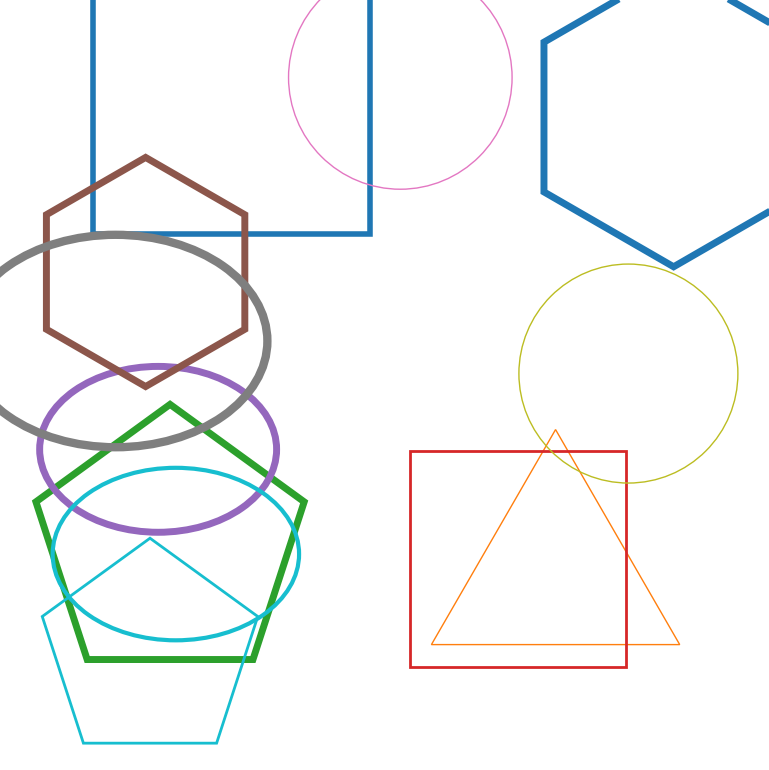[{"shape": "hexagon", "thickness": 2.5, "radius": 0.97, "center": [0.875, 0.848]}, {"shape": "square", "thickness": 2, "radius": 0.9, "center": [0.301, 0.875]}, {"shape": "triangle", "thickness": 0.5, "radius": 0.93, "center": [0.722, 0.256]}, {"shape": "pentagon", "thickness": 2.5, "radius": 0.92, "center": [0.221, 0.292]}, {"shape": "square", "thickness": 1, "radius": 0.7, "center": [0.673, 0.274]}, {"shape": "oval", "thickness": 2.5, "radius": 0.77, "center": [0.205, 0.416]}, {"shape": "hexagon", "thickness": 2.5, "radius": 0.74, "center": [0.189, 0.647]}, {"shape": "circle", "thickness": 0.5, "radius": 0.73, "center": [0.52, 0.899]}, {"shape": "oval", "thickness": 3, "radius": 0.99, "center": [0.15, 0.557]}, {"shape": "circle", "thickness": 0.5, "radius": 0.71, "center": [0.816, 0.515]}, {"shape": "oval", "thickness": 1.5, "radius": 0.8, "center": [0.228, 0.28]}, {"shape": "pentagon", "thickness": 1, "radius": 0.74, "center": [0.195, 0.154]}]